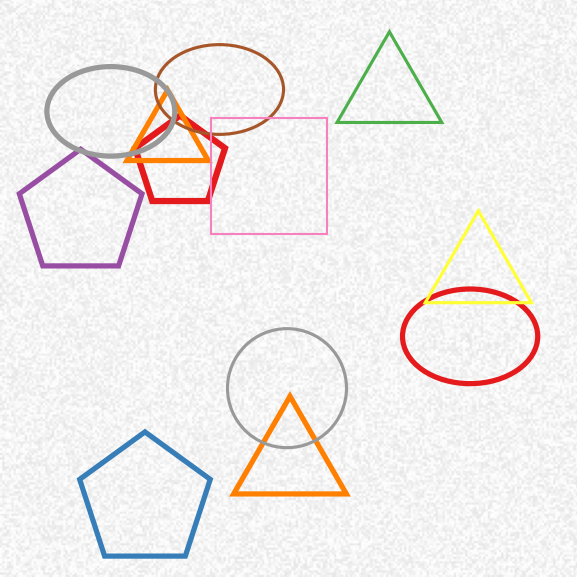[{"shape": "pentagon", "thickness": 3, "radius": 0.41, "center": [0.312, 0.717]}, {"shape": "oval", "thickness": 2.5, "radius": 0.59, "center": [0.814, 0.417]}, {"shape": "pentagon", "thickness": 2.5, "radius": 0.59, "center": [0.251, 0.132]}, {"shape": "triangle", "thickness": 1.5, "radius": 0.52, "center": [0.674, 0.839]}, {"shape": "pentagon", "thickness": 2.5, "radius": 0.56, "center": [0.14, 0.629]}, {"shape": "triangle", "thickness": 2.5, "radius": 0.41, "center": [0.29, 0.762]}, {"shape": "triangle", "thickness": 2.5, "radius": 0.56, "center": [0.502, 0.2]}, {"shape": "triangle", "thickness": 1.5, "radius": 0.53, "center": [0.828, 0.528]}, {"shape": "oval", "thickness": 1.5, "radius": 0.55, "center": [0.38, 0.844]}, {"shape": "square", "thickness": 1, "radius": 0.5, "center": [0.466, 0.694]}, {"shape": "oval", "thickness": 2.5, "radius": 0.55, "center": [0.192, 0.806]}, {"shape": "circle", "thickness": 1.5, "radius": 0.52, "center": [0.497, 0.327]}]